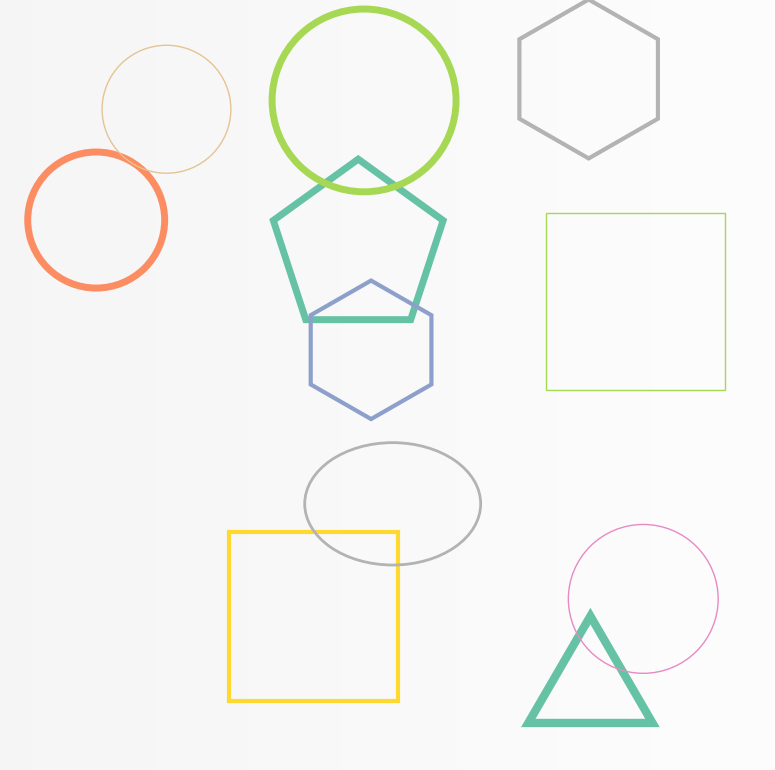[{"shape": "triangle", "thickness": 3, "radius": 0.46, "center": [0.762, 0.107]}, {"shape": "pentagon", "thickness": 2.5, "radius": 0.58, "center": [0.462, 0.678]}, {"shape": "circle", "thickness": 2.5, "radius": 0.44, "center": [0.124, 0.714]}, {"shape": "hexagon", "thickness": 1.5, "radius": 0.45, "center": [0.479, 0.546]}, {"shape": "circle", "thickness": 0.5, "radius": 0.48, "center": [0.83, 0.222]}, {"shape": "circle", "thickness": 2.5, "radius": 0.59, "center": [0.47, 0.87]}, {"shape": "square", "thickness": 0.5, "radius": 0.58, "center": [0.82, 0.608]}, {"shape": "square", "thickness": 1.5, "radius": 0.55, "center": [0.405, 0.199]}, {"shape": "circle", "thickness": 0.5, "radius": 0.42, "center": [0.215, 0.858]}, {"shape": "oval", "thickness": 1, "radius": 0.57, "center": [0.507, 0.346]}, {"shape": "hexagon", "thickness": 1.5, "radius": 0.52, "center": [0.76, 0.897]}]